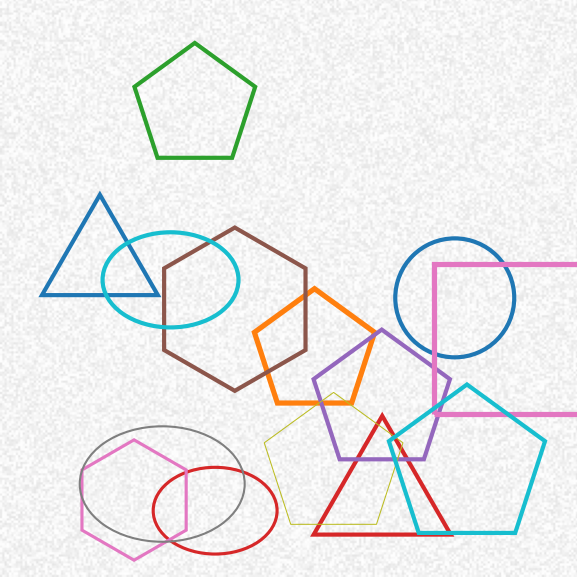[{"shape": "triangle", "thickness": 2, "radius": 0.58, "center": [0.173, 0.546]}, {"shape": "circle", "thickness": 2, "radius": 0.52, "center": [0.787, 0.483]}, {"shape": "pentagon", "thickness": 2.5, "radius": 0.55, "center": [0.545, 0.39]}, {"shape": "pentagon", "thickness": 2, "radius": 0.55, "center": [0.337, 0.815]}, {"shape": "oval", "thickness": 1.5, "radius": 0.54, "center": [0.373, 0.115]}, {"shape": "triangle", "thickness": 2, "radius": 0.69, "center": [0.662, 0.142]}, {"shape": "pentagon", "thickness": 2, "radius": 0.62, "center": [0.661, 0.304]}, {"shape": "hexagon", "thickness": 2, "radius": 0.71, "center": [0.407, 0.464]}, {"shape": "hexagon", "thickness": 1.5, "radius": 0.52, "center": [0.232, 0.133]}, {"shape": "square", "thickness": 2.5, "radius": 0.65, "center": [0.88, 0.412]}, {"shape": "oval", "thickness": 1, "radius": 0.71, "center": [0.281, 0.161]}, {"shape": "pentagon", "thickness": 0.5, "radius": 0.63, "center": [0.578, 0.193]}, {"shape": "pentagon", "thickness": 2, "radius": 0.71, "center": [0.809, 0.191]}, {"shape": "oval", "thickness": 2, "radius": 0.59, "center": [0.295, 0.515]}]